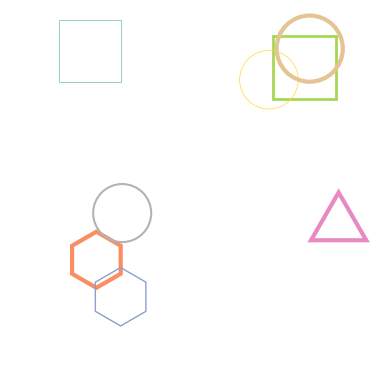[{"shape": "square", "thickness": 0.5, "radius": 0.4, "center": [0.233, 0.866]}, {"shape": "hexagon", "thickness": 3, "radius": 0.36, "center": [0.25, 0.325]}, {"shape": "hexagon", "thickness": 1, "radius": 0.38, "center": [0.313, 0.229]}, {"shape": "triangle", "thickness": 3, "radius": 0.41, "center": [0.88, 0.417]}, {"shape": "square", "thickness": 2, "radius": 0.41, "center": [0.791, 0.825]}, {"shape": "circle", "thickness": 0.5, "radius": 0.38, "center": [0.699, 0.793]}, {"shape": "circle", "thickness": 3, "radius": 0.43, "center": [0.804, 0.874]}, {"shape": "circle", "thickness": 1.5, "radius": 0.38, "center": [0.317, 0.447]}]